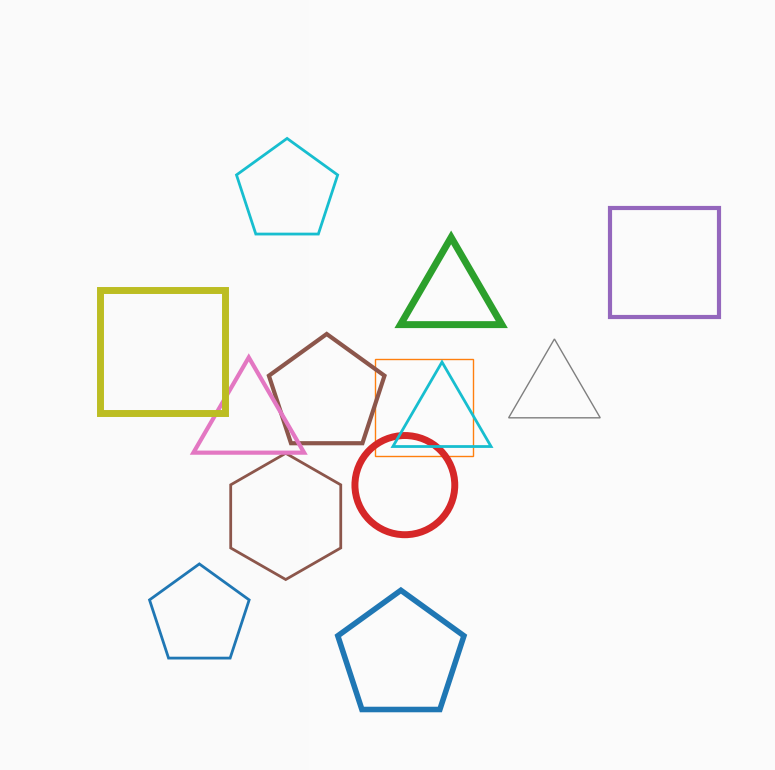[{"shape": "pentagon", "thickness": 2, "radius": 0.43, "center": [0.517, 0.148]}, {"shape": "pentagon", "thickness": 1, "radius": 0.34, "center": [0.257, 0.2]}, {"shape": "square", "thickness": 0.5, "radius": 0.32, "center": [0.547, 0.47]}, {"shape": "triangle", "thickness": 2.5, "radius": 0.38, "center": [0.582, 0.616]}, {"shape": "circle", "thickness": 2.5, "radius": 0.32, "center": [0.522, 0.37]}, {"shape": "square", "thickness": 1.5, "radius": 0.35, "center": [0.857, 0.659]}, {"shape": "pentagon", "thickness": 1.5, "radius": 0.39, "center": [0.422, 0.488]}, {"shape": "hexagon", "thickness": 1, "radius": 0.41, "center": [0.369, 0.329]}, {"shape": "triangle", "thickness": 1.5, "radius": 0.41, "center": [0.321, 0.453]}, {"shape": "triangle", "thickness": 0.5, "radius": 0.34, "center": [0.715, 0.492]}, {"shape": "square", "thickness": 2.5, "radius": 0.4, "center": [0.21, 0.544]}, {"shape": "pentagon", "thickness": 1, "radius": 0.34, "center": [0.37, 0.752]}, {"shape": "triangle", "thickness": 1, "radius": 0.37, "center": [0.57, 0.457]}]